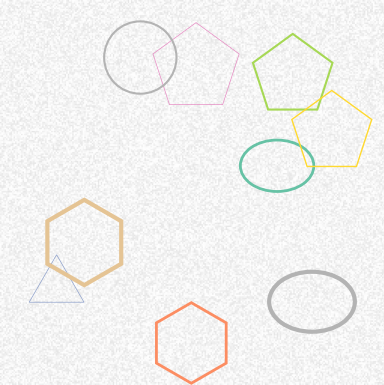[{"shape": "oval", "thickness": 2, "radius": 0.48, "center": [0.72, 0.569]}, {"shape": "hexagon", "thickness": 2, "radius": 0.52, "center": [0.497, 0.109]}, {"shape": "triangle", "thickness": 0.5, "radius": 0.41, "center": [0.147, 0.256]}, {"shape": "pentagon", "thickness": 0.5, "radius": 0.59, "center": [0.509, 0.824]}, {"shape": "pentagon", "thickness": 1.5, "radius": 0.54, "center": [0.76, 0.803]}, {"shape": "pentagon", "thickness": 1, "radius": 0.55, "center": [0.862, 0.656]}, {"shape": "hexagon", "thickness": 3, "radius": 0.55, "center": [0.219, 0.37]}, {"shape": "oval", "thickness": 3, "radius": 0.56, "center": [0.81, 0.216]}, {"shape": "circle", "thickness": 1.5, "radius": 0.47, "center": [0.364, 0.851]}]